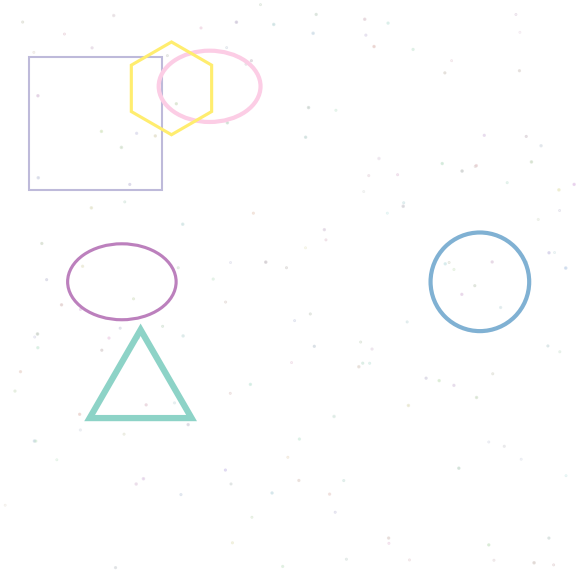[{"shape": "triangle", "thickness": 3, "radius": 0.51, "center": [0.243, 0.326]}, {"shape": "square", "thickness": 1, "radius": 0.58, "center": [0.165, 0.785]}, {"shape": "circle", "thickness": 2, "radius": 0.43, "center": [0.831, 0.511]}, {"shape": "oval", "thickness": 2, "radius": 0.44, "center": [0.363, 0.85]}, {"shape": "oval", "thickness": 1.5, "radius": 0.47, "center": [0.211, 0.511]}, {"shape": "hexagon", "thickness": 1.5, "radius": 0.4, "center": [0.297, 0.846]}]